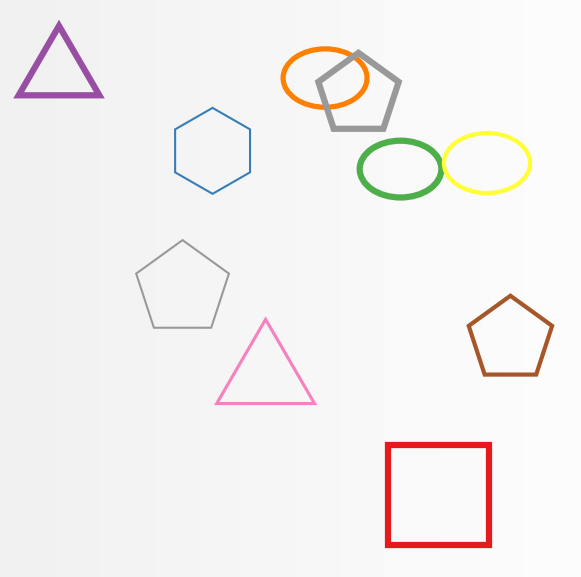[{"shape": "square", "thickness": 3, "radius": 0.43, "center": [0.754, 0.141]}, {"shape": "hexagon", "thickness": 1, "radius": 0.37, "center": [0.366, 0.738]}, {"shape": "oval", "thickness": 3, "radius": 0.35, "center": [0.689, 0.706]}, {"shape": "triangle", "thickness": 3, "radius": 0.4, "center": [0.102, 0.874]}, {"shape": "oval", "thickness": 2.5, "radius": 0.36, "center": [0.559, 0.864]}, {"shape": "oval", "thickness": 2, "radius": 0.37, "center": [0.838, 0.717]}, {"shape": "pentagon", "thickness": 2, "radius": 0.38, "center": [0.878, 0.412]}, {"shape": "triangle", "thickness": 1.5, "radius": 0.49, "center": [0.457, 0.349]}, {"shape": "pentagon", "thickness": 1, "radius": 0.42, "center": [0.314, 0.499]}, {"shape": "pentagon", "thickness": 3, "radius": 0.36, "center": [0.617, 0.835]}]